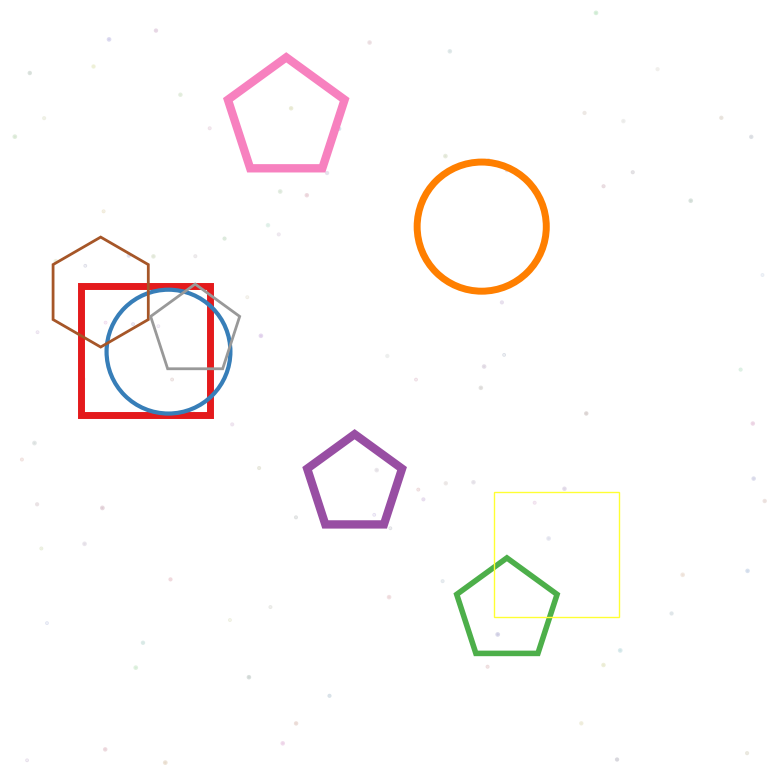[{"shape": "square", "thickness": 2.5, "radius": 0.42, "center": [0.189, 0.545]}, {"shape": "circle", "thickness": 1.5, "radius": 0.4, "center": [0.219, 0.543]}, {"shape": "pentagon", "thickness": 2, "radius": 0.34, "center": [0.658, 0.207]}, {"shape": "pentagon", "thickness": 3, "radius": 0.32, "center": [0.461, 0.371]}, {"shape": "circle", "thickness": 2.5, "radius": 0.42, "center": [0.626, 0.706]}, {"shape": "square", "thickness": 0.5, "radius": 0.41, "center": [0.722, 0.28]}, {"shape": "hexagon", "thickness": 1, "radius": 0.36, "center": [0.131, 0.621]}, {"shape": "pentagon", "thickness": 3, "radius": 0.4, "center": [0.372, 0.846]}, {"shape": "pentagon", "thickness": 1, "radius": 0.3, "center": [0.253, 0.57]}]